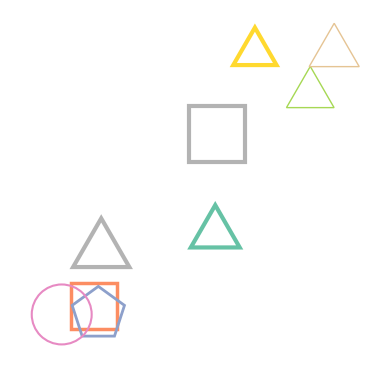[{"shape": "triangle", "thickness": 3, "radius": 0.37, "center": [0.559, 0.394]}, {"shape": "square", "thickness": 2.5, "radius": 0.3, "center": [0.245, 0.205]}, {"shape": "pentagon", "thickness": 2, "radius": 0.36, "center": [0.255, 0.185]}, {"shape": "circle", "thickness": 1.5, "radius": 0.39, "center": [0.16, 0.183]}, {"shape": "triangle", "thickness": 1, "radius": 0.36, "center": [0.806, 0.756]}, {"shape": "triangle", "thickness": 3, "radius": 0.32, "center": [0.662, 0.863]}, {"shape": "triangle", "thickness": 1, "radius": 0.38, "center": [0.868, 0.864]}, {"shape": "triangle", "thickness": 3, "radius": 0.42, "center": [0.263, 0.349]}, {"shape": "square", "thickness": 3, "radius": 0.37, "center": [0.563, 0.651]}]